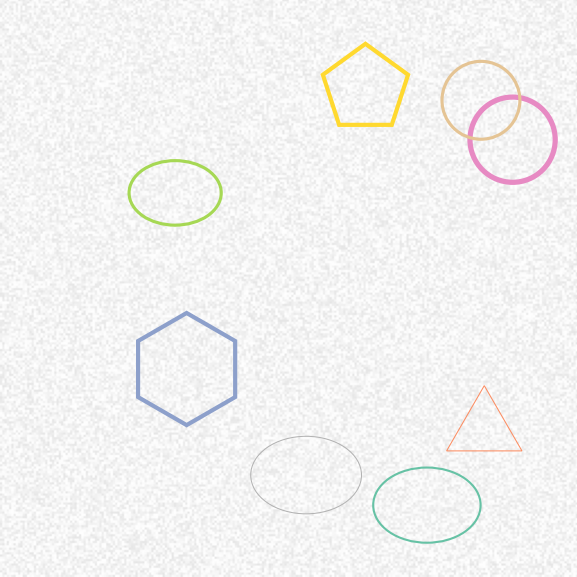[{"shape": "oval", "thickness": 1, "radius": 0.46, "center": [0.739, 0.124]}, {"shape": "triangle", "thickness": 0.5, "radius": 0.38, "center": [0.839, 0.256]}, {"shape": "hexagon", "thickness": 2, "radius": 0.49, "center": [0.323, 0.36]}, {"shape": "circle", "thickness": 2.5, "radius": 0.37, "center": [0.888, 0.757]}, {"shape": "oval", "thickness": 1.5, "radius": 0.4, "center": [0.303, 0.665]}, {"shape": "pentagon", "thickness": 2, "radius": 0.39, "center": [0.633, 0.846]}, {"shape": "circle", "thickness": 1.5, "radius": 0.34, "center": [0.833, 0.825]}, {"shape": "oval", "thickness": 0.5, "radius": 0.48, "center": [0.53, 0.177]}]